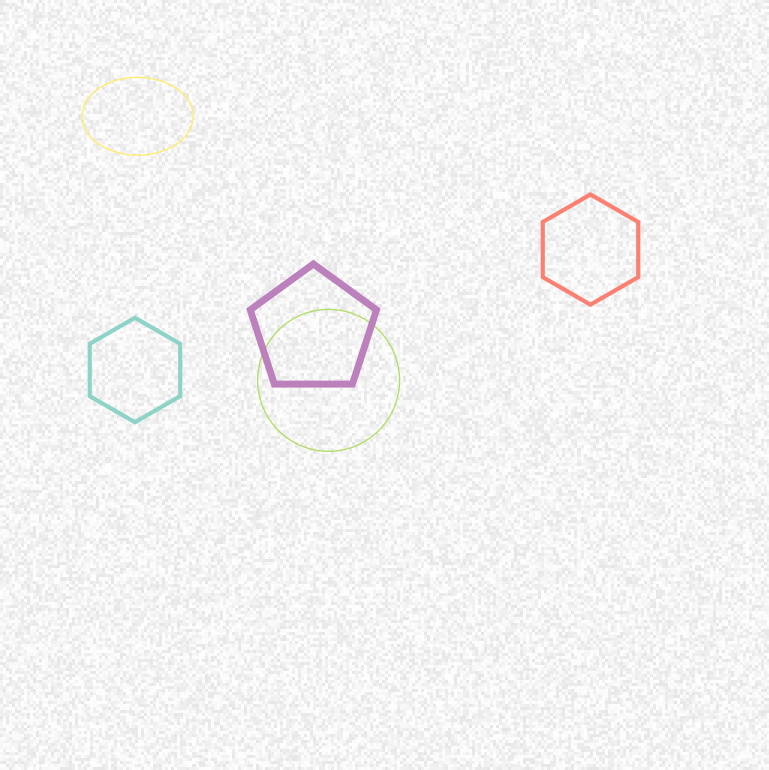[{"shape": "hexagon", "thickness": 1.5, "radius": 0.34, "center": [0.175, 0.519]}, {"shape": "hexagon", "thickness": 1.5, "radius": 0.36, "center": [0.767, 0.676]}, {"shape": "circle", "thickness": 0.5, "radius": 0.46, "center": [0.427, 0.506]}, {"shape": "pentagon", "thickness": 2.5, "radius": 0.43, "center": [0.407, 0.571]}, {"shape": "oval", "thickness": 0.5, "radius": 0.36, "center": [0.179, 0.849]}]